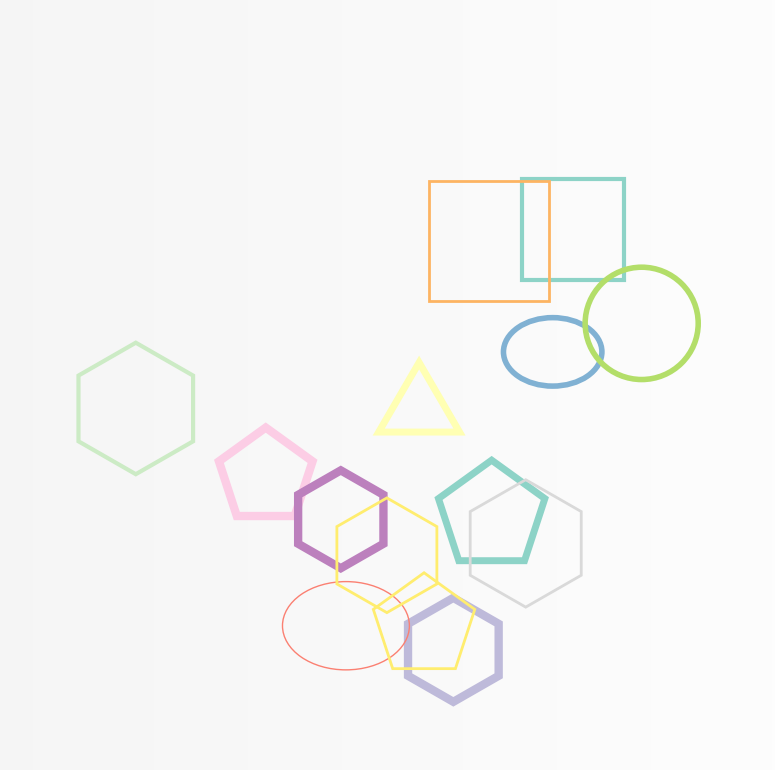[{"shape": "square", "thickness": 1.5, "radius": 0.33, "center": [0.739, 0.702]}, {"shape": "pentagon", "thickness": 2.5, "radius": 0.36, "center": [0.634, 0.33]}, {"shape": "triangle", "thickness": 2.5, "radius": 0.3, "center": [0.541, 0.469]}, {"shape": "hexagon", "thickness": 3, "radius": 0.34, "center": [0.585, 0.156]}, {"shape": "oval", "thickness": 0.5, "radius": 0.41, "center": [0.446, 0.187]}, {"shape": "oval", "thickness": 2, "radius": 0.32, "center": [0.713, 0.543]}, {"shape": "square", "thickness": 1, "radius": 0.39, "center": [0.631, 0.687]}, {"shape": "circle", "thickness": 2, "radius": 0.36, "center": [0.828, 0.58]}, {"shape": "pentagon", "thickness": 3, "radius": 0.32, "center": [0.343, 0.381]}, {"shape": "hexagon", "thickness": 1, "radius": 0.41, "center": [0.678, 0.294]}, {"shape": "hexagon", "thickness": 3, "radius": 0.32, "center": [0.44, 0.326]}, {"shape": "hexagon", "thickness": 1.5, "radius": 0.43, "center": [0.175, 0.47]}, {"shape": "pentagon", "thickness": 1, "radius": 0.34, "center": [0.547, 0.187]}, {"shape": "hexagon", "thickness": 1, "radius": 0.37, "center": [0.499, 0.279]}]